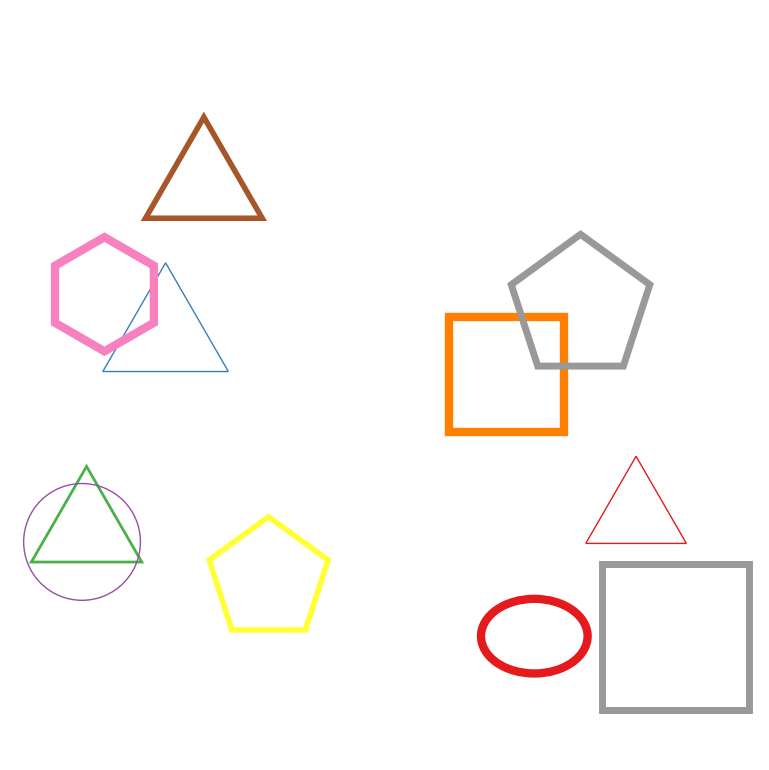[{"shape": "triangle", "thickness": 0.5, "radius": 0.38, "center": [0.826, 0.332]}, {"shape": "oval", "thickness": 3, "radius": 0.35, "center": [0.694, 0.174]}, {"shape": "triangle", "thickness": 0.5, "radius": 0.47, "center": [0.215, 0.565]}, {"shape": "triangle", "thickness": 1, "radius": 0.41, "center": [0.112, 0.311]}, {"shape": "circle", "thickness": 0.5, "radius": 0.38, "center": [0.107, 0.296]}, {"shape": "square", "thickness": 3, "radius": 0.37, "center": [0.657, 0.514]}, {"shape": "pentagon", "thickness": 2, "radius": 0.41, "center": [0.349, 0.248]}, {"shape": "triangle", "thickness": 2, "radius": 0.44, "center": [0.265, 0.76]}, {"shape": "hexagon", "thickness": 3, "radius": 0.37, "center": [0.136, 0.618]}, {"shape": "pentagon", "thickness": 2.5, "radius": 0.47, "center": [0.754, 0.601]}, {"shape": "square", "thickness": 2.5, "radius": 0.47, "center": [0.877, 0.173]}]